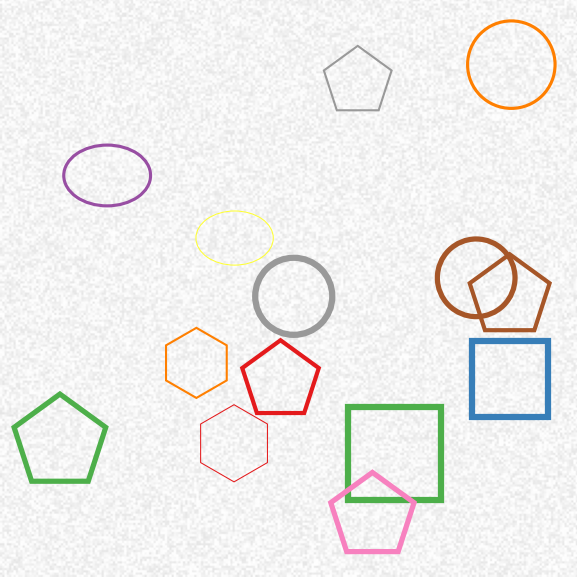[{"shape": "pentagon", "thickness": 2, "radius": 0.35, "center": [0.486, 0.34]}, {"shape": "hexagon", "thickness": 0.5, "radius": 0.33, "center": [0.405, 0.232]}, {"shape": "square", "thickness": 3, "radius": 0.33, "center": [0.883, 0.342]}, {"shape": "square", "thickness": 3, "radius": 0.4, "center": [0.683, 0.214]}, {"shape": "pentagon", "thickness": 2.5, "radius": 0.42, "center": [0.104, 0.233]}, {"shape": "oval", "thickness": 1.5, "radius": 0.38, "center": [0.186, 0.695]}, {"shape": "circle", "thickness": 1.5, "radius": 0.38, "center": [0.885, 0.887]}, {"shape": "hexagon", "thickness": 1, "radius": 0.3, "center": [0.34, 0.371]}, {"shape": "oval", "thickness": 0.5, "radius": 0.33, "center": [0.406, 0.587]}, {"shape": "pentagon", "thickness": 2, "radius": 0.36, "center": [0.883, 0.486]}, {"shape": "circle", "thickness": 2.5, "radius": 0.34, "center": [0.825, 0.518]}, {"shape": "pentagon", "thickness": 2.5, "radius": 0.38, "center": [0.645, 0.105]}, {"shape": "pentagon", "thickness": 1, "radius": 0.31, "center": [0.619, 0.858]}, {"shape": "circle", "thickness": 3, "radius": 0.33, "center": [0.509, 0.486]}]